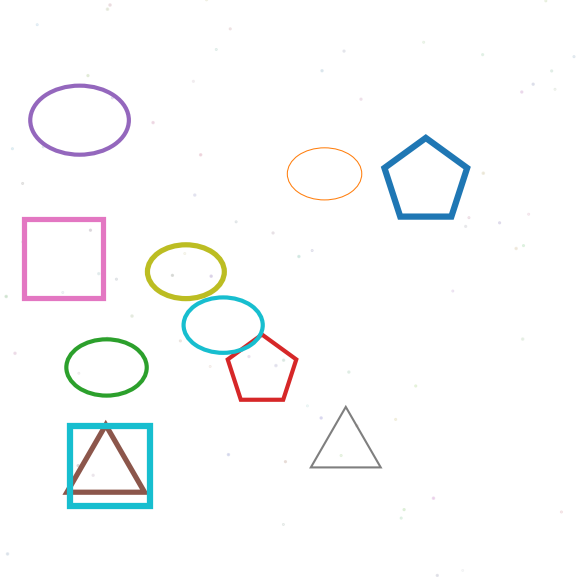[{"shape": "pentagon", "thickness": 3, "radius": 0.38, "center": [0.737, 0.685]}, {"shape": "oval", "thickness": 0.5, "radius": 0.32, "center": [0.562, 0.698]}, {"shape": "oval", "thickness": 2, "radius": 0.35, "center": [0.184, 0.363]}, {"shape": "pentagon", "thickness": 2, "radius": 0.31, "center": [0.454, 0.357]}, {"shape": "oval", "thickness": 2, "radius": 0.43, "center": [0.138, 0.791]}, {"shape": "triangle", "thickness": 2.5, "radius": 0.39, "center": [0.183, 0.186]}, {"shape": "square", "thickness": 2.5, "radius": 0.34, "center": [0.11, 0.552]}, {"shape": "triangle", "thickness": 1, "radius": 0.35, "center": [0.599, 0.225]}, {"shape": "oval", "thickness": 2.5, "radius": 0.33, "center": [0.322, 0.529]}, {"shape": "oval", "thickness": 2, "radius": 0.34, "center": [0.386, 0.436]}, {"shape": "square", "thickness": 3, "radius": 0.34, "center": [0.19, 0.192]}]